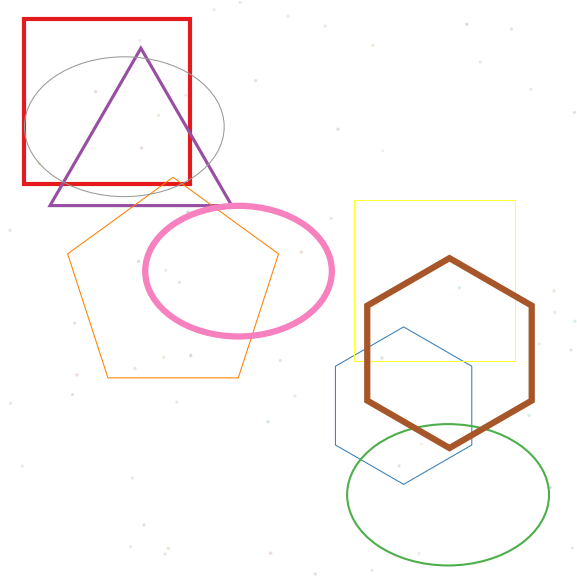[{"shape": "square", "thickness": 2, "radius": 0.72, "center": [0.186, 0.824]}, {"shape": "hexagon", "thickness": 0.5, "radius": 0.68, "center": [0.699, 0.297]}, {"shape": "oval", "thickness": 1, "radius": 0.87, "center": [0.776, 0.142]}, {"shape": "triangle", "thickness": 1.5, "radius": 0.91, "center": [0.244, 0.734]}, {"shape": "pentagon", "thickness": 0.5, "radius": 0.96, "center": [0.3, 0.5]}, {"shape": "square", "thickness": 0.5, "radius": 0.7, "center": [0.752, 0.514]}, {"shape": "hexagon", "thickness": 3, "radius": 0.82, "center": [0.778, 0.388]}, {"shape": "oval", "thickness": 3, "radius": 0.81, "center": [0.413, 0.53]}, {"shape": "oval", "thickness": 0.5, "radius": 0.86, "center": [0.215, 0.78]}]